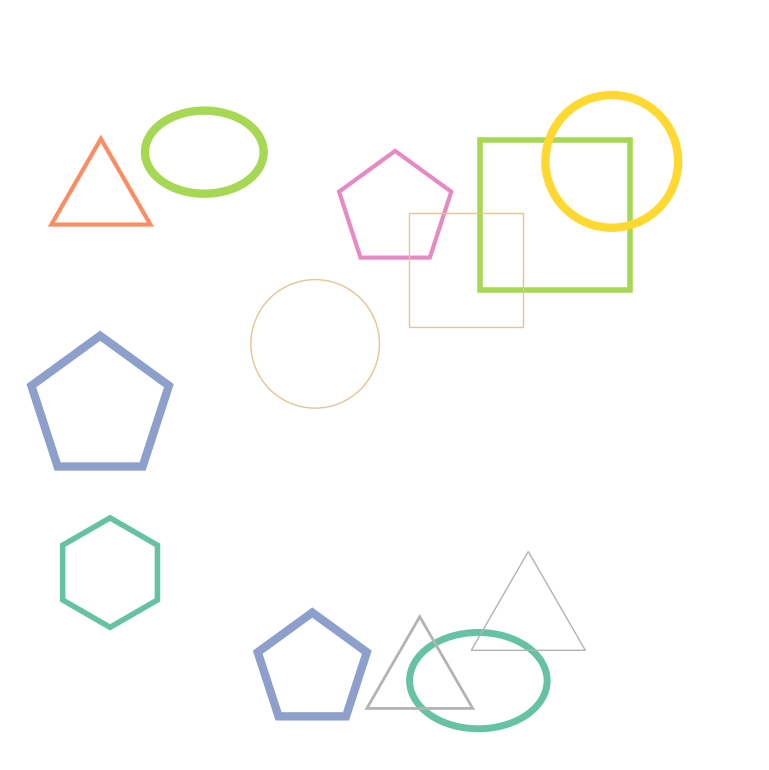[{"shape": "hexagon", "thickness": 2, "radius": 0.36, "center": [0.143, 0.256]}, {"shape": "oval", "thickness": 2.5, "radius": 0.45, "center": [0.621, 0.116]}, {"shape": "triangle", "thickness": 1.5, "radius": 0.37, "center": [0.131, 0.745]}, {"shape": "pentagon", "thickness": 3, "radius": 0.47, "center": [0.13, 0.47]}, {"shape": "pentagon", "thickness": 3, "radius": 0.37, "center": [0.406, 0.13]}, {"shape": "pentagon", "thickness": 1.5, "radius": 0.38, "center": [0.513, 0.727]}, {"shape": "oval", "thickness": 3, "radius": 0.39, "center": [0.265, 0.802]}, {"shape": "square", "thickness": 2, "radius": 0.49, "center": [0.721, 0.721]}, {"shape": "circle", "thickness": 3, "radius": 0.43, "center": [0.795, 0.79]}, {"shape": "circle", "thickness": 0.5, "radius": 0.42, "center": [0.409, 0.553]}, {"shape": "square", "thickness": 0.5, "radius": 0.37, "center": [0.605, 0.65]}, {"shape": "triangle", "thickness": 1, "radius": 0.4, "center": [0.545, 0.12]}, {"shape": "triangle", "thickness": 0.5, "radius": 0.43, "center": [0.686, 0.198]}]